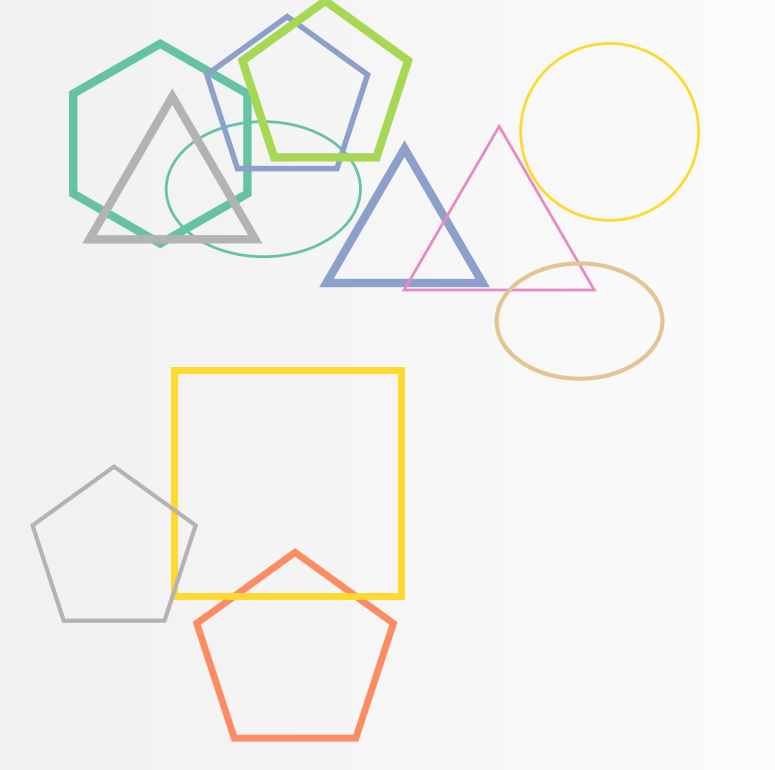[{"shape": "hexagon", "thickness": 3, "radius": 0.65, "center": [0.207, 0.813]}, {"shape": "oval", "thickness": 1, "radius": 0.63, "center": [0.34, 0.754]}, {"shape": "pentagon", "thickness": 2.5, "radius": 0.67, "center": [0.381, 0.149]}, {"shape": "triangle", "thickness": 3, "radius": 0.58, "center": [0.522, 0.691]}, {"shape": "pentagon", "thickness": 2, "radius": 0.55, "center": [0.371, 0.869]}, {"shape": "triangle", "thickness": 1, "radius": 0.71, "center": [0.644, 0.694]}, {"shape": "pentagon", "thickness": 3, "radius": 0.56, "center": [0.42, 0.886]}, {"shape": "circle", "thickness": 1, "radius": 0.57, "center": [0.787, 0.829]}, {"shape": "square", "thickness": 2.5, "radius": 0.73, "center": [0.37, 0.373]}, {"shape": "oval", "thickness": 1.5, "radius": 0.53, "center": [0.748, 0.583]}, {"shape": "pentagon", "thickness": 1.5, "radius": 0.55, "center": [0.147, 0.283]}, {"shape": "triangle", "thickness": 3, "radius": 0.62, "center": [0.222, 0.751]}]